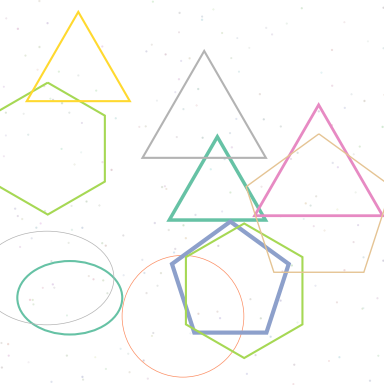[{"shape": "triangle", "thickness": 2.5, "radius": 0.72, "center": [0.565, 0.501]}, {"shape": "oval", "thickness": 1.5, "radius": 0.68, "center": [0.181, 0.227]}, {"shape": "circle", "thickness": 0.5, "radius": 0.79, "center": [0.475, 0.179]}, {"shape": "pentagon", "thickness": 3, "radius": 0.8, "center": [0.598, 0.265]}, {"shape": "triangle", "thickness": 2, "radius": 0.96, "center": [0.828, 0.536]}, {"shape": "hexagon", "thickness": 1.5, "radius": 0.86, "center": [0.124, 0.614]}, {"shape": "hexagon", "thickness": 1.5, "radius": 0.87, "center": [0.634, 0.245]}, {"shape": "triangle", "thickness": 1.5, "radius": 0.77, "center": [0.203, 0.815]}, {"shape": "pentagon", "thickness": 1, "radius": 0.99, "center": [0.828, 0.454]}, {"shape": "oval", "thickness": 0.5, "radius": 0.87, "center": [0.122, 0.278]}, {"shape": "triangle", "thickness": 1.5, "radius": 0.93, "center": [0.53, 0.683]}]